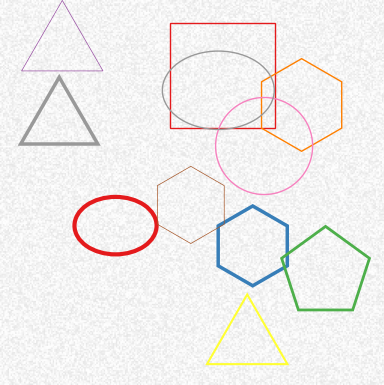[{"shape": "oval", "thickness": 3, "radius": 0.53, "center": [0.3, 0.414]}, {"shape": "square", "thickness": 1, "radius": 0.68, "center": [0.577, 0.804]}, {"shape": "hexagon", "thickness": 2.5, "radius": 0.52, "center": [0.656, 0.361]}, {"shape": "pentagon", "thickness": 2, "radius": 0.6, "center": [0.846, 0.292]}, {"shape": "triangle", "thickness": 0.5, "radius": 0.61, "center": [0.162, 0.877]}, {"shape": "hexagon", "thickness": 1, "radius": 0.6, "center": [0.783, 0.727]}, {"shape": "triangle", "thickness": 1.5, "radius": 0.6, "center": [0.642, 0.114]}, {"shape": "hexagon", "thickness": 0.5, "radius": 0.5, "center": [0.496, 0.468]}, {"shape": "circle", "thickness": 1, "radius": 0.63, "center": [0.686, 0.621]}, {"shape": "triangle", "thickness": 2.5, "radius": 0.58, "center": [0.154, 0.684]}, {"shape": "oval", "thickness": 1, "radius": 0.73, "center": [0.567, 0.766]}]